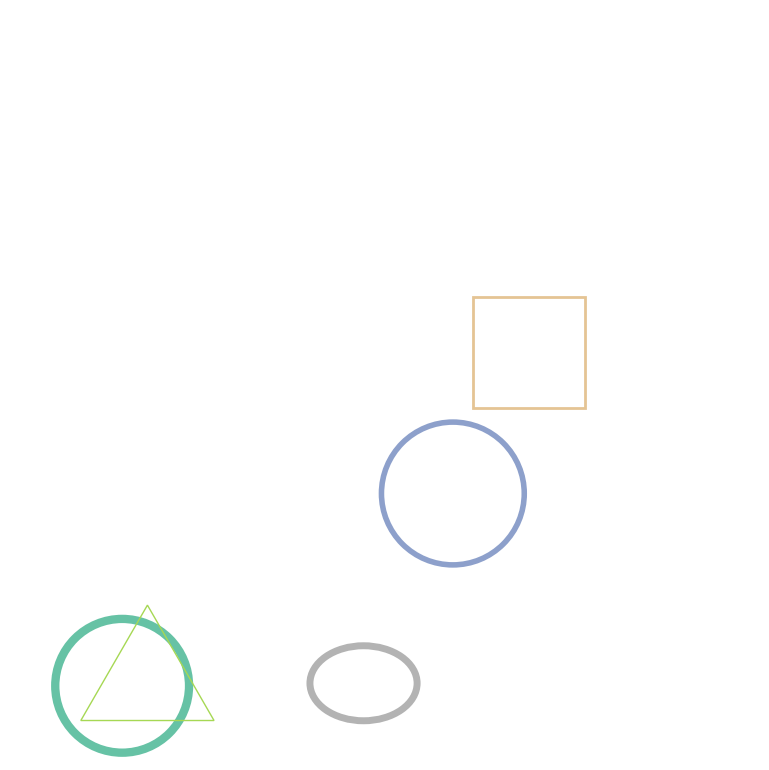[{"shape": "circle", "thickness": 3, "radius": 0.43, "center": [0.159, 0.109]}, {"shape": "circle", "thickness": 2, "radius": 0.46, "center": [0.588, 0.359]}, {"shape": "triangle", "thickness": 0.5, "radius": 0.5, "center": [0.191, 0.114]}, {"shape": "square", "thickness": 1, "radius": 0.36, "center": [0.687, 0.543]}, {"shape": "oval", "thickness": 2.5, "radius": 0.35, "center": [0.472, 0.113]}]